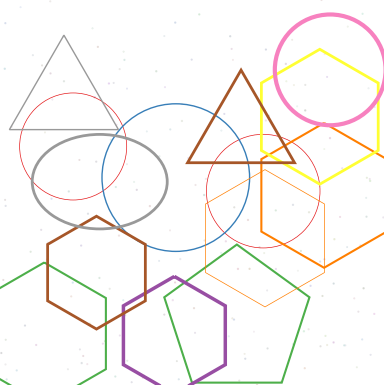[{"shape": "circle", "thickness": 0.5, "radius": 0.7, "center": [0.19, 0.62]}, {"shape": "circle", "thickness": 0.5, "radius": 0.74, "center": [0.684, 0.504]}, {"shape": "circle", "thickness": 1, "radius": 0.96, "center": [0.457, 0.539]}, {"shape": "hexagon", "thickness": 1.5, "radius": 0.92, "center": [0.115, 0.133]}, {"shape": "pentagon", "thickness": 1.5, "radius": 0.99, "center": [0.615, 0.167]}, {"shape": "hexagon", "thickness": 2.5, "radius": 0.76, "center": [0.453, 0.129]}, {"shape": "hexagon", "thickness": 0.5, "radius": 0.89, "center": [0.688, 0.381]}, {"shape": "hexagon", "thickness": 1.5, "radius": 0.94, "center": [0.842, 0.493]}, {"shape": "hexagon", "thickness": 2, "radius": 0.88, "center": [0.831, 0.697]}, {"shape": "triangle", "thickness": 2, "radius": 0.8, "center": [0.626, 0.658]}, {"shape": "hexagon", "thickness": 2, "radius": 0.73, "center": [0.251, 0.292]}, {"shape": "circle", "thickness": 3, "radius": 0.72, "center": [0.858, 0.819]}, {"shape": "triangle", "thickness": 1, "radius": 0.82, "center": [0.166, 0.745]}, {"shape": "oval", "thickness": 2, "radius": 0.88, "center": [0.259, 0.528]}]